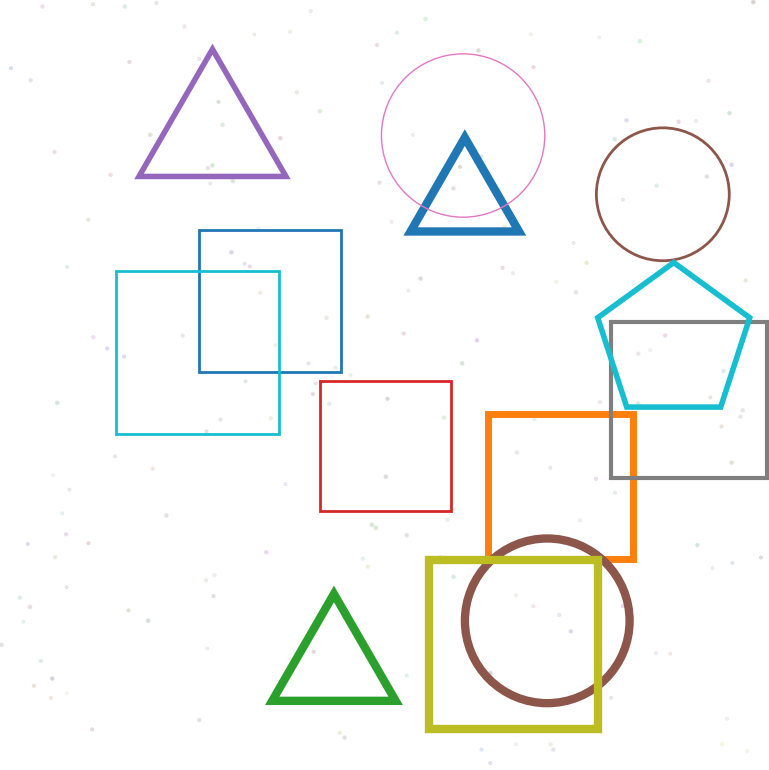[{"shape": "triangle", "thickness": 3, "radius": 0.41, "center": [0.604, 0.74]}, {"shape": "square", "thickness": 1, "radius": 0.46, "center": [0.35, 0.609]}, {"shape": "square", "thickness": 2.5, "radius": 0.47, "center": [0.728, 0.368]}, {"shape": "triangle", "thickness": 3, "radius": 0.46, "center": [0.434, 0.136]}, {"shape": "square", "thickness": 1, "radius": 0.42, "center": [0.501, 0.421]}, {"shape": "triangle", "thickness": 2, "radius": 0.55, "center": [0.276, 0.826]}, {"shape": "circle", "thickness": 1, "radius": 0.43, "center": [0.861, 0.748]}, {"shape": "circle", "thickness": 3, "radius": 0.53, "center": [0.711, 0.194]}, {"shape": "circle", "thickness": 0.5, "radius": 0.53, "center": [0.601, 0.824]}, {"shape": "square", "thickness": 1.5, "radius": 0.51, "center": [0.895, 0.481]}, {"shape": "square", "thickness": 3, "radius": 0.55, "center": [0.667, 0.163]}, {"shape": "square", "thickness": 1, "radius": 0.53, "center": [0.257, 0.542]}, {"shape": "pentagon", "thickness": 2, "radius": 0.52, "center": [0.875, 0.555]}]